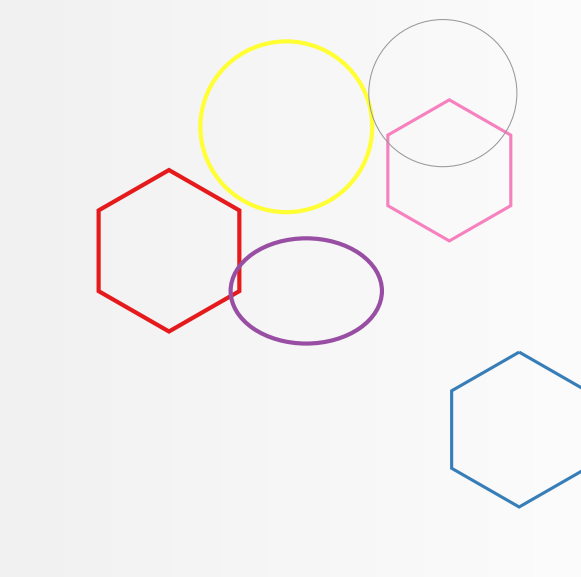[{"shape": "hexagon", "thickness": 2, "radius": 0.7, "center": [0.291, 0.565]}, {"shape": "hexagon", "thickness": 1.5, "radius": 0.67, "center": [0.893, 0.255]}, {"shape": "oval", "thickness": 2, "radius": 0.65, "center": [0.527, 0.495]}, {"shape": "circle", "thickness": 2, "radius": 0.74, "center": [0.493, 0.78]}, {"shape": "hexagon", "thickness": 1.5, "radius": 0.61, "center": [0.773, 0.704]}, {"shape": "circle", "thickness": 0.5, "radius": 0.64, "center": [0.762, 0.838]}]